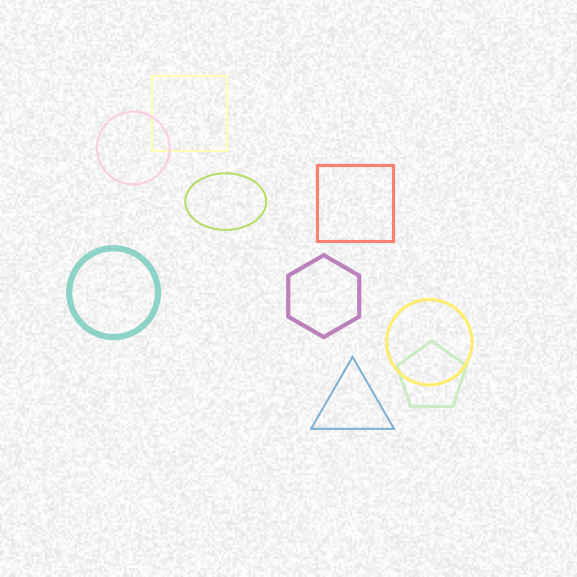[{"shape": "circle", "thickness": 3, "radius": 0.38, "center": [0.197, 0.492]}, {"shape": "square", "thickness": 1, "radius": 0.32, "center": [0.328, 0.803]}, {"shape": "square", "thickness": 1.5, "radius": 0.33, "center": [0.614, 0.648]}, {"shape": "triangle", "thickness": 1, "radius": 0.42, "center": [0.61, 0.298]}, {"shape": "oval", "thickness": 1, "radius": 0.35, "center": [0.391, 0.65]}, {"shape": "circle", "thickness": 1, "radius": 0.31, "center": [0.231, 0.743]}, {"shape": "hexagon", "thickness": 2, "radius": 0.35, "center": [0.561, 0.486]}, {"shape": "pentagon", "thickness": 1.5, "radius": 0.31, "center": [0.748, 0.346]}, {"shape": "circle", "thickness": 1.5, "radius": 0.37, "center": [0.743, 0.406]}]